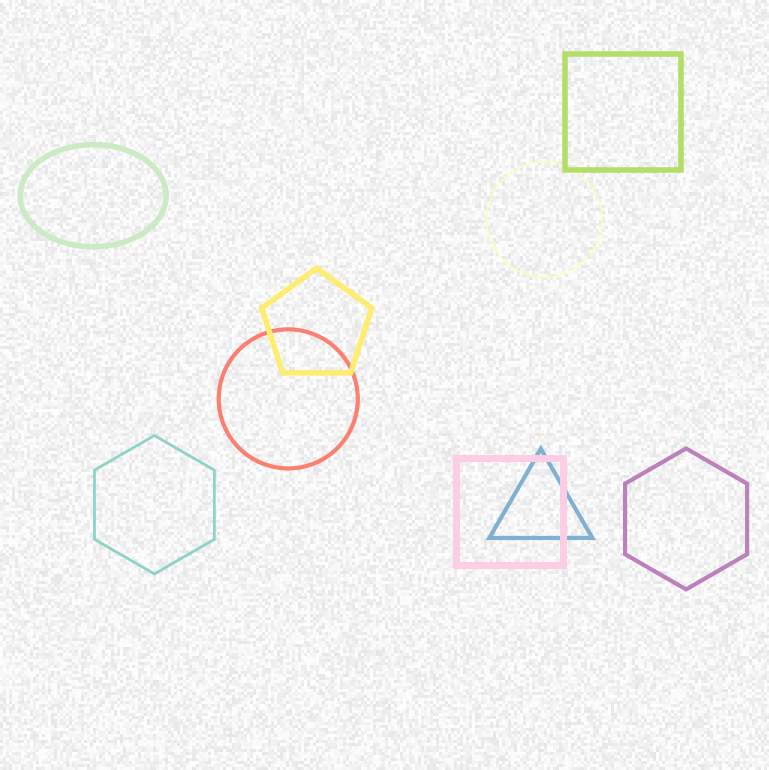[{"shape": "hexagon", "thickness": 1, "radius": 0.45, "center": [0.2, 0.345]}, {"shape": "circle", "thickness": 0.5, "radius": 0.37, "center": [0.707, 0.715]}, {"shape": "circle", "thickness": 1.5, "radius": 0.45, "center": [0.374, 0.482]}, {"shape": "triangle", "thickness": 1.5, "radius": 0.39, "center": [0.702, 0.34]}, {"shape": "square", "thickness": 2, "radius": 0.38, "center": [0.809, 0.855]}, {"shape": "square", "thickness": 2.5, "radius": 0.35, "center": [0.662, 0.336]}, {"shape": "hexagon", "thickness": 1.5, "radius": 0.46, "center": [0.891, 0.326]}, {"shape": "oval", "thickness": 2, "radius": 0.47, "center": [0.121, 0.746]}, {"shape": "pentagon", "thickness": 2, "radius": 0.38, "center": [0.411, 0.577]}]